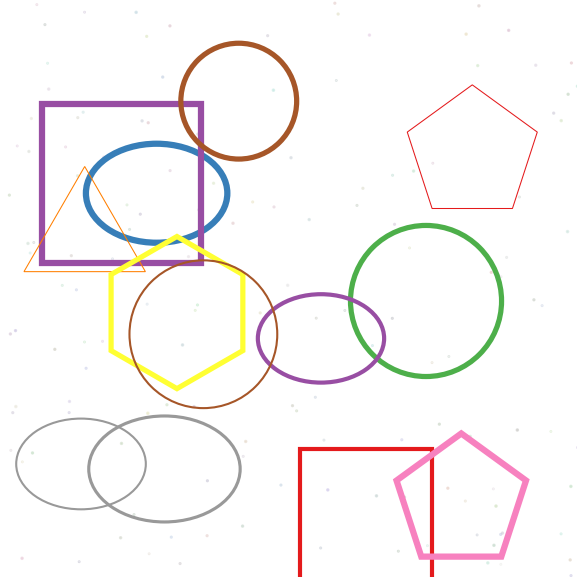[{"shape": "square", "thickness": 2, "radius": 0.57, "center": [0.634, 0.107]}, {"shape": "pentagon", "thickness": 0.5, "radius": 0.59, "center": [0.818, 0.734]}, {"shape": "oval", "thickness": 3, "radius": 0.61, "center": [0.271, 0.665]}, {"shape": "circle", "thickness": 2.5, "radius": 0.65, "center": [0.738, 0.478]}, {"shape": "square", "thickness": 3, "radius": 0.69, "center": [0.21, 0.681]}, {"shape": "oval", "thickness": 2, "radius": 0.55, "center": [0.556, 0.413]}, {"shape": "triangle", "thickness": 0.5, "radius": 0.61, "center": [0.147, 0.589]}, {"shape": "hexagon", "thickness": 2.5, "radius": 0.66, "center": [0.306, 0.458]}, {"shape": "circle", "thickness": 1, "radius": 0.64, "center": [0.352, 0.42]}, {"shape": "circle", "thickness": 2.5, "radius": 0.5, "center": [0.413, 0.824]}, {"shape": "pentagon", "thickness": 3, "radius": 0.59, "center": [0.799, 0.131]}, {"shape": "oval", "thickness": 1.5, "radius": 0.66, "center": [0.285, 0.187]}, {"shape": "oval", "thickness": 1, "radius": 0.56, "center": [0.14, 0.196]}]